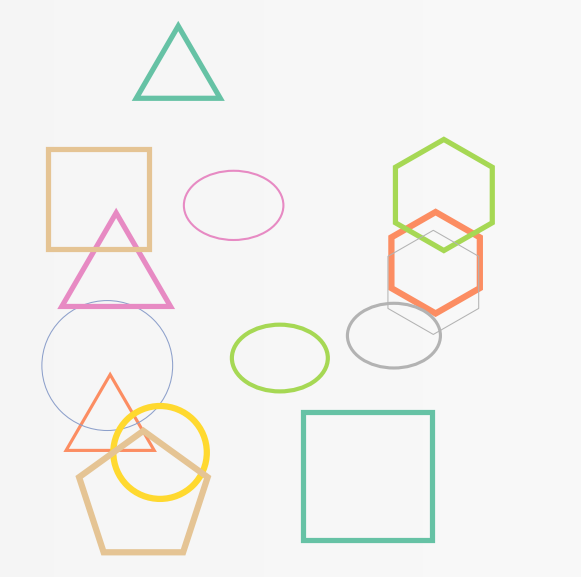[{"shape": "square", "thickness": 2.5, "radius": 0.56, "center": [0.632, 0.175]}, {"shape": "triangle", "thickness": 2.5, "radius": 0.42, "center": [0.307, 0.871]}, {"shape": "hexagon", "thickness": 3, "radius": 0.44, "center": [0.749, 0.544]}, {"shape": "triangle", "thickness": 1.5, "radius": 0.44, "center": [0.189, 0.263]}, {"shape": "circle", "thickness": 0.5, "radius": 0.56, "center": [0.185, 0.366]}, {"shape": "oval", "thickness": 1, "radius": 0.43, "center": [0.402, 0.644]}, {"shape": "triangle", "thickness": 2.5, "radius": 0.54, "center": [0.2, 0.522]}, {"shape": "oval", "thickness": 2, "radius": 0.41, "center": [0.481, 0.379]}, {"shape": "hexagon", "thickness": 2.5, "radius": 0.48, "center": [0.764, 0.661]}, {"shape": "circle", "thickness": 3, "radius": 0.4, "center": [0.275, 0.216]}, {"shape": "square", "thickness": 2.5, "radius": 0.43, "center": [0.17, 0.654]}, {"shape": "pentagon", "thickness": 3, "radius": 0.58, "center": [0.247, 0.137]}, {"shape": "hexagon", "thickness": 0.5, "radius": 0.45, "center": [0.745, 0.51]}, {"shape": "oval", "thickness": 1.5, "radius": 0.4, "center": [0.678, 0.418]}]